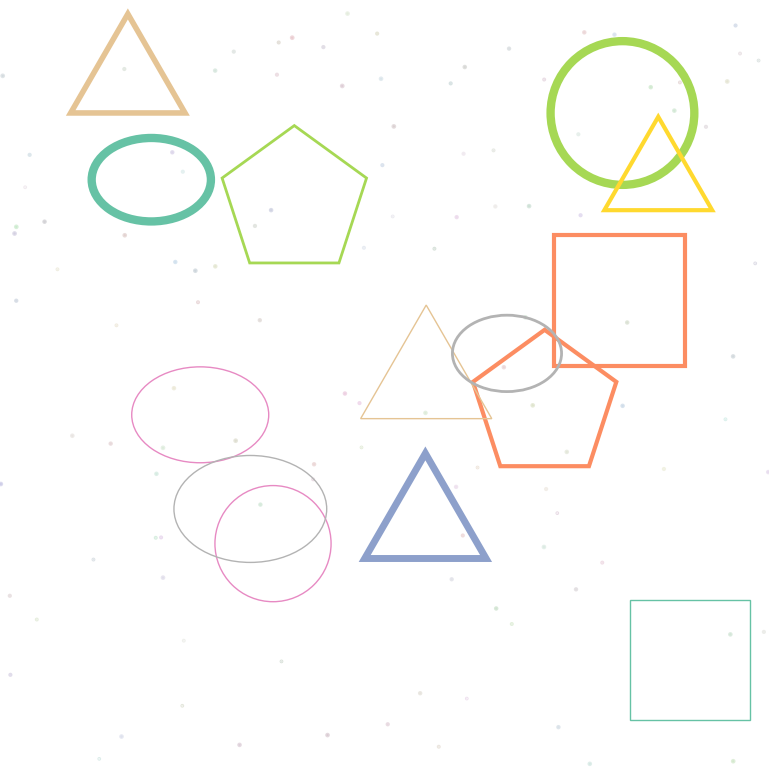[{"shape": "square", "thickness": 0.5, "radius": 0.39, "center": [0.896, 0.143]}, {"shape": "oval", "thickness": 3, "radius": 0.39, "center": [0.196, 0.767]}, {"shape": "square", "thickness": 1.5, "radius": 0.42, "center": [0.804, 0.609]}, {"shape": "pentagon", "thickness": 1.5, "radius": 0.49, "center": [0.707, 0.474]}, {"shape": "triangle", "thickness": 2.5, "radius": 0.45, "center": [0.552, 0.32]}, {"shape": "oval", "thickness": 0.5, "radius": 0.44, "center": [0.26, 0.461]}, {"shape": "circle", "thickness": 0.5, "radius": 0.38, "center": [0.355, 0.294]}, {"shape": "pentagon", "thickness": 1, "radius": 0.49, "center": [0.382, 0.738]}, {"shape": "circle", "thickness": 3, "radius": 0.47, "center": [0.808, 0.853]}, {"shape": "triangle", "thickness": 1.5, "radius": 0.4, "center": [0.855, 0.767]}, {"shape": "triangle", "thickness": 2, "radius": 0.43, "center": [0.166, 0.896]}, {"shape": "triangle", "thickness": 0.5, "radius": 0.49, "center": [0.554, 0.505]}, {"shape": "oval", "thickness": 0.5, "radius": 0.5, "center": [0.325, 0.339]}, {"shape": "oval", "thickness": 1, "radius": 0.35, "center": [0.658, 0.541]}]